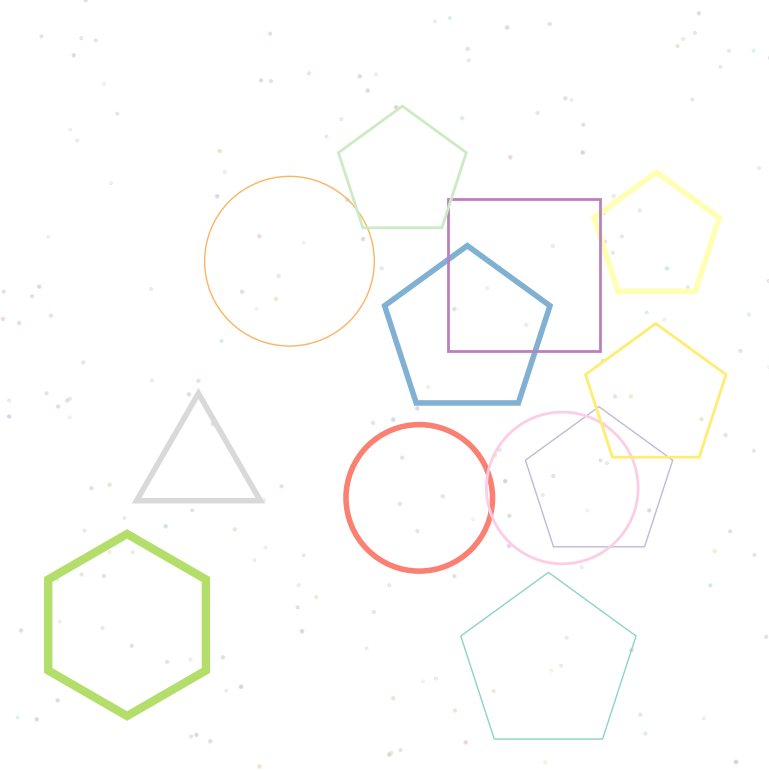[{"shape": "pentagon", "thickness": 0.5, "radius": 0.6, "center": [0.712, 0.137]}, {"shape": "pentagon", "thickness": 2, "radius": 0.43, "center": [0.853, 0.691]}, {"shape": "pentagon", "thickness": 0.5, "radius": 0.5, "center": [0.778, 0.371]}, {"shape": "circle", "thickness": 2, "radius": 0.48, "center": [0.544, 0.353]}, {"shape": "pentagon", "thickness": 2, "radius": 0.56, "center": [0.607, 0.568]}, {"shape": "circle", "thickness": 0.5, "radius": 0.55, "center": [0.376, 0.661]}, {"shape": "hexagon", "thickness": 3, "radius": 0.59, "center": [0.165, 0.188]}, {"shape": "circle", "thickness": 1, "radius": 0.49, "center": [0.73, 0.366]}, {"shape": "triangle", "thickness": 2, "radius": 0.46, "center": [0.258, 0.396]}, {"shape": "square", "thickness": 1, "radius": 0.49, "center": [0.681, 0.642]}, {"shape": "pentagon", "thickness": 1, "radius": 0.44, "center": [0.523, 0.775]}, {"shape": "pentagon", "thickness": 1, "radius": 0.48, "center": [0.852, 0.484]}]